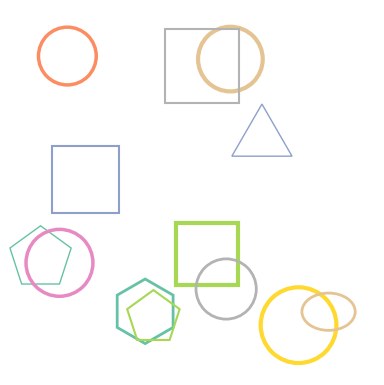[{"shape": "pentagon", "thickness": 1, "radius": 0.42, "center": [0.105, 0.33]}, {"shape": "hexagon", "thickness": 2, "radius": 0.42, "center": [0.377, 0.191]}, {"shape": "circle", "thickness": 2.5, "radius": 0.37, "center": [0.175, 0.854]}, {"shape": "square", "thickness": 1.5, "radius": 0.43, "center": [0.221, 0.534]}, {"shape": "triangle", "thickness": 1, "radius": 0.45, "center": [0.68, 0.639]}, {"shape": "circle", "thickness": 2.5, "radius": 0.43, "center": [0.154, 0.317]}, {"shape": "pentagon", "thickness": 1.5, "radius": 0.36, "center": [0.398, 0.175]}, {"shape": "square", "thickness": 3, "radius": 0.4, "center": [0.537, 0.34]}, {"shape": "circle", "thickness": 3, "radius": 0.49, "center": [0.775, 0.155]}, {"shape": "circle", "thickness": 3, "radius": 0.42, "center": [0.598, 0.847]}, {"shape": "oval", "thickness": 2, "radius": 0.35, "center": [0.853, 0.19]}, {"shape": "circle", "thickness": 2, "radius": 0.39, "center": [0.587, 0.249]}, {"shape": "square", "thickness": 1.5, "radius": 0.48, "center": [0.524, 0.829]}]